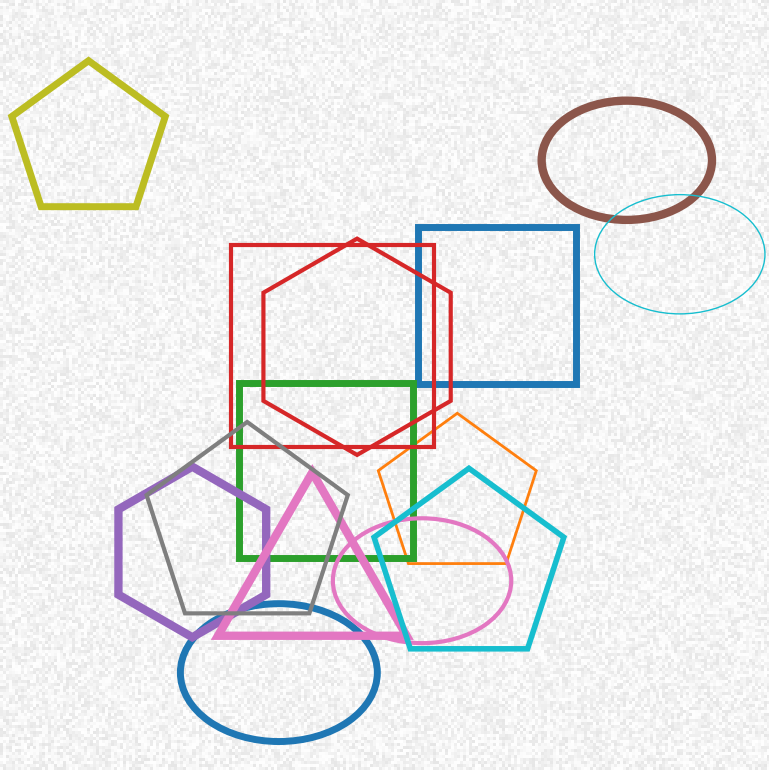[{"shape": "oval", "thickness": 2.5, "radius": 0.64, "center": [0.362, 0.126]}, {"shape": "square", "thickness": 2.5, "radius": 0.51, "center": [0.645, 0.603]}, {"shape": "pentagon", "thickness": 1, "radius": 0.54, "center": [0.594, 0.355]}, {"shape": "square", "thickness": 2.5, "radius": 0.57, "center": [0.424, 0.389]}, {"shape": "hexagon", "thickness": 1.5, "radius": 0.7, "center": [0.464, 0.55]}, {"shape": "square", "thickness": 1.5, "radius": 0.66, "center": [0.431, 0.55]}, {"shape": "hexagon", "thickness": 3, "radius": 0.55, "center": [0.25, 0.283]}, {"shape": "oval", "thickness": 3, "radius": 0.55, "center": [0.814, 0.792]}, {"shape": "triangle", "thickness": 3, "radius": 0.71, "center": [0.406, 0.245]}, {"shape": "oval", "thickness": 1.5, "radius": 0.58, "center": [0.548, 0.246]}, {"shape": "pentagon", "thickness": 1.5, "radius": 0.69, "center": [0.321, 0.315]}, {"shape": "pentagon", "thickness": 2.5, "radius": 0.52, "center": [0.115, 0.816]}, {"shape": "pentagon", "thickness": 2, "radius": 0.65, "center": [0.609, 0.262]}, {"shape": "oval", "thickness": 0.5, "radius": 0.55, "center": [0.883, 0.67]}]